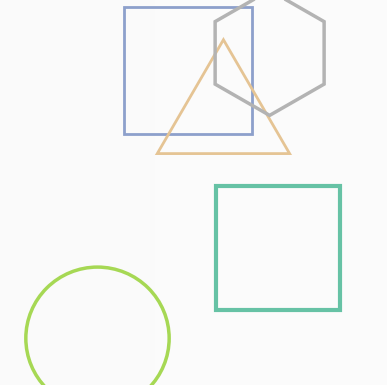[{"shape": "square", "thickness": 3, "radius": 0.81, "center": [0.717, 0.357]}, {"shape": "square", "thickness": 2, "radius": 0.83, "center": [0.485, 0.817]}, {"shape": "circle", "thickness": 2.5, "radius": 0.92, "center": [0.252, 0.121]}, {"shape": "triangle", "thickness": 2, "radius": 0.99, "center": [0.577, 0.7]}, {"shape": "hexagon", "thickness": 2.5, "radius": 0.81, "center": [0.696, 0.863]}]